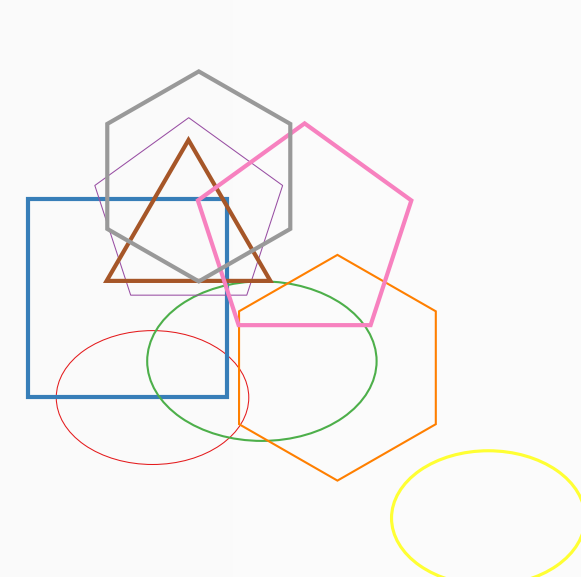[{"shape": "oval", "thickness": 0.5, "radius": 0.83, "center": [0.262, 0.311]}, {"shape": "square", "thickness": 2, "radius": 0.86, "center": [0.219, 0.482]}, {"shape": "oval", "thickness": 1, "radius": 0.99, "center": [0.451, 0.374]}, {"shape": "pentagon", "thickness": 0.5, "radius": 0.85, "center": [0.325, 0.625]}, {"shape": "hexagon", "thickness": 1, "radius": 0.98, "center": [0.581, 0.362]}, {"shape": "oval", "thickness": 1.5, "radius": 0.83, "center": [0.84, 0.102]}, {"shape": "triangle", "thickness": 2, "radius": 0.81, "center": [0.324, 0.594]}, {"shape": "pentagon", "thickness": 2, "radius": 0.97, "center": [0.524, 0.592]}, {"shape": "hexagon", "thickness": 2, "radius": 0.91, "center": [0.342, 0.694]}]